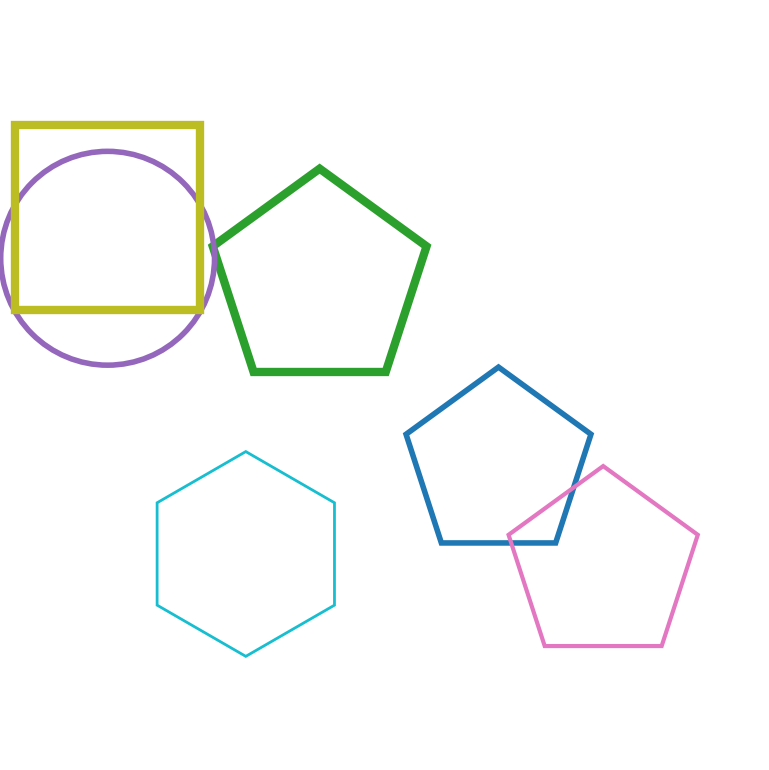[{"shape": "pentagon", "thickness": 2, "radius": 0.63, "center": [0.647, 0.397]}, {"shape": "pentagon", "thickness": 3, "radius": 0.73, "center": [0.415, 0.635]}, {"shape": "circle", "thickness": 2, "radius": 0.69, "center": [0.14, 0.665]}, {"shape": "pentagon", "thickness": 1.5, "radius": 0.65, "center": [0.783, 0.266]}, {"shape": "square", "thickness": 3, "radius": 0.6, "center": [0.139, 0.717]}, {"shape": "hexagon", "thickness": 1, "radius": 0.66, "center": [0.319, 0.281]}]